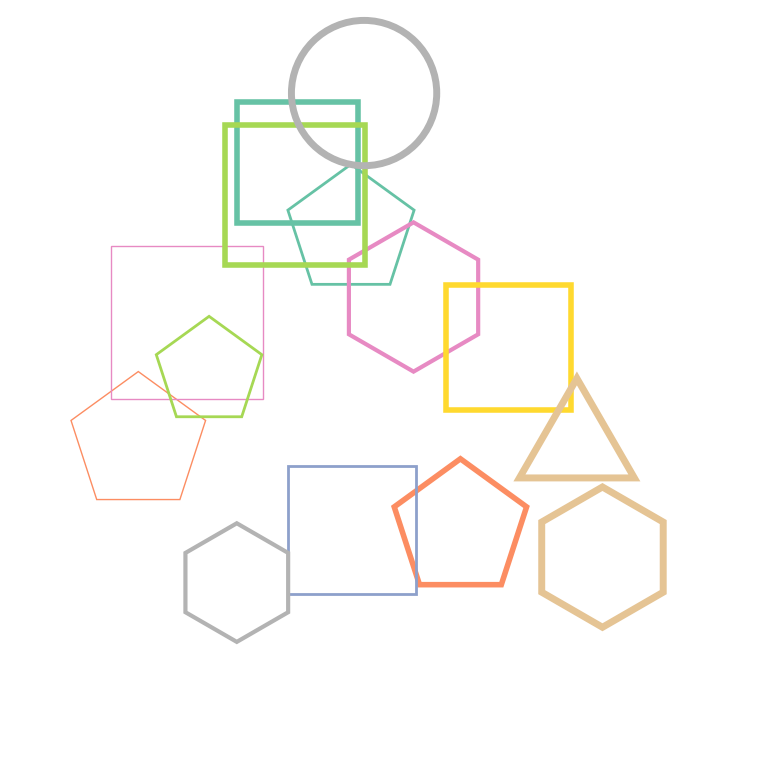[{"shape": "square", "thickness": 2, "radius": 0.39, "center": [0.387, 0.789]}, {"shape": "pentagon", "thickness": 1, "radius": 0.43, "center": [0.456, 0.7]}, {"shape": "pentagon", "thickness": 0.5, "radius": 0.46, "center": [0.18, 0.426]}, {"shape": "pentagon", "thickness": 2, "radius": 0.45, "center": [0.598, 0.314]}, {"shape": "square", "thickness": 1, "radius": 0.41, "center": [0.457, 0.311]}, {"shape": "square", "thickness": 0.5, "radius": 0.5, "center": [0.243, 0.582]}, {"shape": "hexagon", "thickness": 1.5, "radius": 0.48, "center": [0.537, 0.614]}, {"shape": "square", "thickness": 2, "radius": 0.45, "center": [0.383, 0.747]}, {"shape": "pentagon", "thickness": 1, "radius": 0.36, "center": [0.272, 0.517]}, {"shape": "square", "thickness": 2, "radius": 0.41, "center": [0.66, 0.549]}, {"shape": "hexagon", "thickness": 2.5, "radius": 0.46, "center": [0.782, 0.276]}, {"shape": "triangle", "thickness": 2.5, "radius": 0.43, "center": [0.749, 0.422]}, {"shape": "hexagon", "thickness": 1.5, "radius": 0.39, "center": [0.308, 0.243]}, {"shape": "circle", "thickness": 2.5, "radius": 0.47, "center": [0.473, 0.879]}]